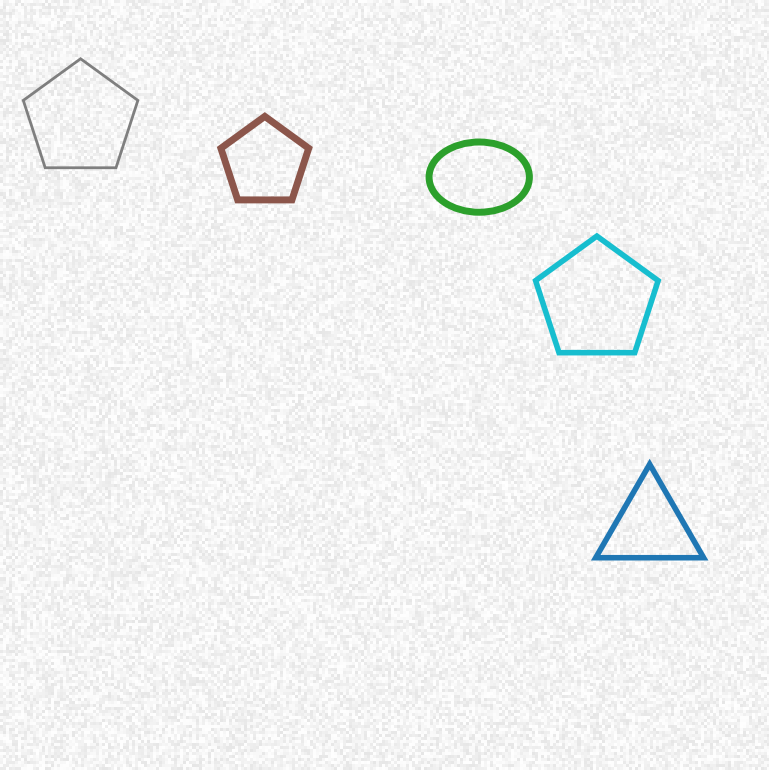[{"shape": "triangle", "thickness": 2, "radius": 0.4, "center": [0.844, 0.316]}, {"shape": "oval", "thickness": 2.5, "radius": 0.33, "center": [0.622, 0.77]}, {"shape": "pentagon", "thickness": 2.5, "radius": 0.3, "center": [0.344, 0.789]}, {"shape": "pentagon", "thickness": 1, "radius": 0.39, "center": [0.105, 0.845]}, {"shape": "pentagon", "thickness": 2, "radius": 0.42, "center": [0.775, 0.61]}]